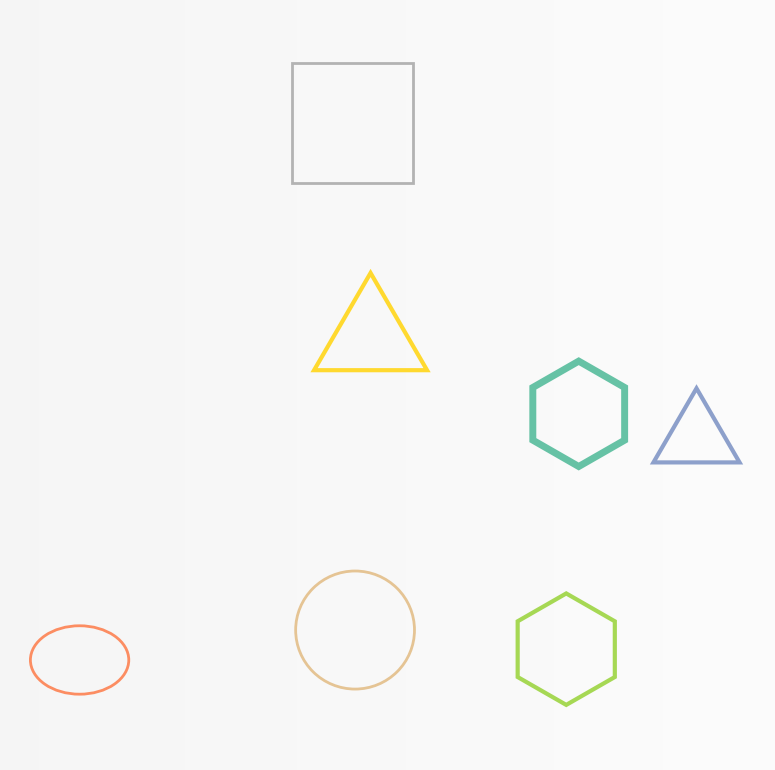[{"shape": "hexagon", "thickness": 2.5, "radius": 0.34, "center": [0.747, 0.463]}, {"shape": "oval", "thickness": 1, "radius": 0.32, "center": [0.103, 0.143]}, {"shape": "triangle", "thickness": 1.5, "radius": 0.32, "center": [0.899, 0.432]}, {"shape": "hexagon", "thickness": 1.5, "radius": 0.36, "center": [0.731, 0.157]}, {"shape": "triangle", "thickness": 1.5, "radius": 0.42, "center": [0.478, 0.561]}, {"shape": "circle", "thickness": 1, "radius": 0.38, "center": [0.458, 0.182]}, {"shape": "square", "thickness": 1, "radius": 0.39, "center": [0.455, 0.84]}]